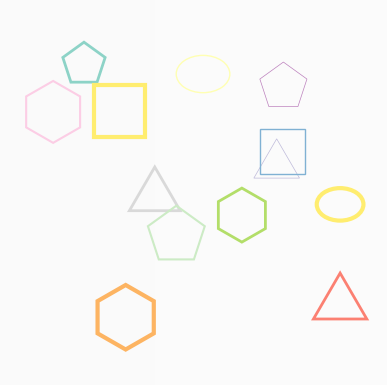[{"shape": "pentagon", "thickness": 2, "radius": 0.29, "center": [0.217, 0.833]}, {"shape": "oval", "thickness": 1, "radius": 0.35, "center": [0.524, 0.808]}, {"shape": "triangle", "thickness": 0.5, "radius": 0.34, "center": [0.714, 0.571]}, {"shape": "triangle", "thickness": 2, "radius": 0.4, "center": [0.878, 0.211]}, {"shape": "square", "thickness": 1, "radius": 0.29, "center": [0.73, 0.606]}, {"shape": "hexagon", "thickness": 3, "radius": 0.42, "center": [0.324, 0.176]}, {"shape": "hexagon", "thickness": 2, "radius": 0.35, "center": [0.624, 0.441]}, {"shape": "hexagon", "thickness": 1.5, "radius": 0.4, "center": [0.137, 0.709]}, {"shape": "triangle", "thickness": 2, "radius": 0.38, "center": [0.399, 0.491]}, {"shape": "pentagon", "thickness": 0.5, "radius": 0.32, "center": [0.731, 0.775]}, {"shape": "pentagon", "thickness": 1.5, "radius": 0.39, "center": [0.455, 0.389]}, {"shape": "square", "thickness": 3, "radius": 0.33, "center": [0.308, 0.712]}, {"shape": "oval", "thickness": 3, "radius": 0.3, "center": [0.878, 0.469]}]